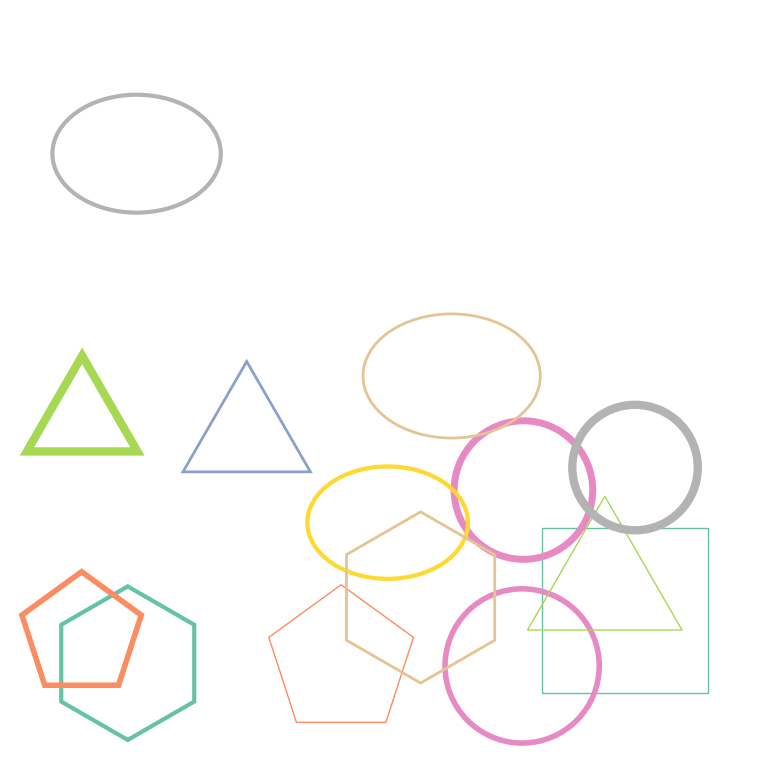[{"shape": "square", "thickness": 0.5, "radius": 0.54, "center": [0.812, 0.207]}, {"shape": "hexagon", "thickness": 1.5, "radius": 0.5, "center": [0.166, 0.139]}, {"shape": "pentagon", "thickness": 0.5, "radius": 0.49, "center": [0.443, 0.142]}, {"shape": "pentagon", "thickness": 2, "radius": 0.41, "center": [0.106, 0.176]}, {"shape": "triangle", "thickness": 1, "radius": 0.48, "center": [0.32, 0.435]}, {"shape": "circle", "thickness": 2.5, "radius": 0.45, "center": [0.68, 0.364]}, {"shape": "circle", "thickness": 2, "radius": 0.5, "center": [0.678, 0.135]}, {"shape": "triangle", "thickness": 0.5, "radius": 0.58, "center": [0.785, 0.24]}, {"shape": "triangle", "thickness": 3, "radius": 0.41, "center": [0.107, 0.455]}, {"shape": "oval", "thickness": 1.5, "radius": 0.52, "center": [0.503, 0.321]}, {"shape": "oval", "thickness": 1, "radius": 0.58, "center": [0.587, 0.512]}, {"shape": "hexagon", "thickness": 1, "radius": 0.56, "center": [0.546, 0.224]}, {"shape": "circle", "thickness": 3, "radius": 0.41, "center": [0.825, 0.393]}, {"shape": "oval", "thickness": 1.5, "radius": 0.55, "center": [0.177, 0.8]}]